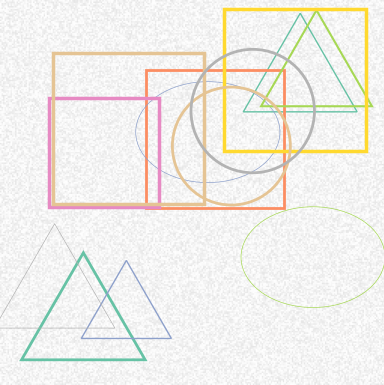[{"shape": "triangle", "thickness": 2, "radius": 0.93, "center": [0.217, 0.158]}, {"shape": "triangle", "thickness": 1, "radius": 0.85, "center": [0.78, 0.795]}, {"shape": "square", "thickness": 2, "radius": 0.9, "center": [0.558, 0.639]}, {"shape": "oval", "thickness": 0.5, "radius": 0.94, "center": [0.54, 0.657]}, {"shape": "triangle", "thickness": 1, "radius": 0.68, "center": [0.328, 0.188]}, {"shape": "square", "thickness": 2.5, "radius": 0.71, "center": [0.269, 0.604]}, {"shape": "triangle", "thickness": 1.5, "radius": 0.83, "center": [0.822, 0.807]}, {"shape": "oval", "thickness": 0.5, "radius": 0.93, "center": [0.813, 0.332]}, {"shape": "square", "thickness": 2.5, "radius": 0.92, "center": [0.767, 0.792]}, {"shape": "circle", "thickness": 2, "radius": 0.77, "center": [0.601, 0.621]}, {"shape": "square", "thickness": 2.5, "radius": 0.98, "center": [0.334, 0.666]}, {"shape": "triangle", "thickness": 0.5, "radius": 0.9, "center": [0.142, 0.238]}, {"shape": "circle", "thickness": 2, "radius": 0.8, "center": [0.656, 0.712]}]